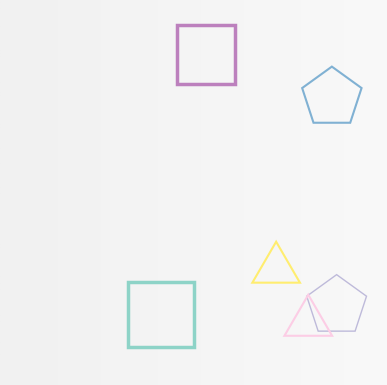[{"shape": "square", "thickness": 2.5, "radius": 0.42, "center": [0.416, 0.183]}, {"shape": "pentagon", "thickness": 1, "radius": 0.41, "center": [0.869, 0.206]}, {"shape": "pentagon", "thickness": 1.5, "radius": 0.4, "center": [0.856, 0.746]}, {"shape": "triangle", "thickness": 1.5, "radius": 0.36, "center": [0.796, 0.163]}, {"shape": "square", "thickness": 2.5, "radius": 0.38, "center": [0.531, 0.858]}, {"shape": "triangle", "thickness": 1.5, "radius": 0.35, "center": [0.713, 0.301]}]